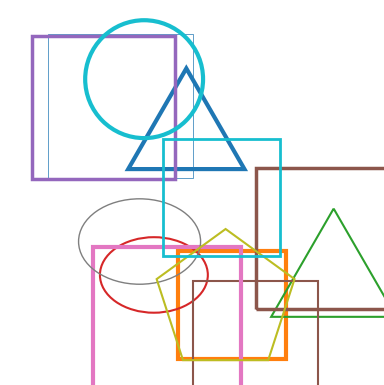[{"shape": "triangle", "thickness": 3, "radius": 0.87, "center": [0.484, 0.648]}, {"shape": "square", "thickness": 0.5, "radius": 0.94, "center": [0.313, 0.725]}, {"shape": "square", "thickness": 3, "radius": 0.71, "center": [0.603, 0.208]}, {"shape": "triangle", "thickness": 1.5, "radius": 0.94, "center": [0.867, 0.271]}, {"shape": "oval", "thickness": 1.5, "radius": 0.7, "center": [0.4, 0.286]}, {"shape": "square", "thickness": 2.5, "radius": 0.93, "center": [0.269, 0.721]}, {"shape": "square", "thickness": 1.5, "radius": 0.81, "center": [0.665, 0.108]}, {"shape": "square", "thickness": 2.5, "radius": 0.91, "center": [0.848, 0.38]}, {"shape": "square", "thickness": 3, "radius": 0.96, "center": [0.434, 0.166]}, {"shape": "oval", "thickness": 1, "radius": 0.79, "center": [0.363, 0.373]}, {"shape": "pentagon", "thickness": 1.5, "radius": 0.94, "center": [0.586, 0.217]}, {"shape": "circle", "thickness": 3, "radius": 0.77, "center": [0.374, 0.794]}, {"shape": "square", "thickness": 2, "radius": 0.76, "center": [0.575, 0.487]}]